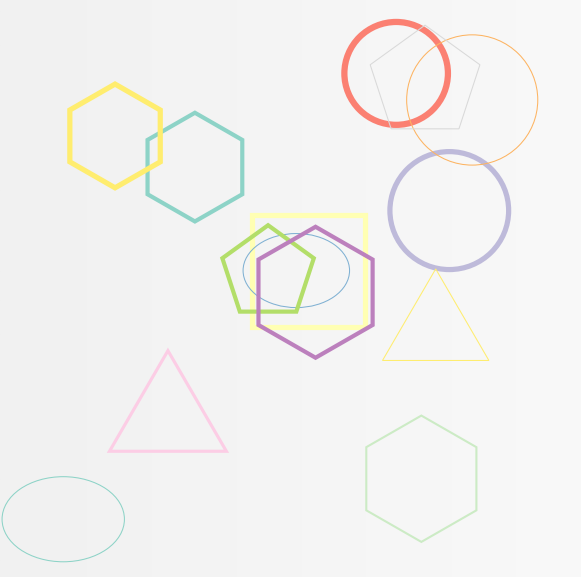[{"shape": "hexagon", "thickness": 2, "radius": 0.47, "center": [0.335, 0.71]}, {"shape": "oval", "thickness": 0.5, "radius": 0.53, "center": [0.109, 0.1]}, {"shape": "square", "thickness": 2.5, "radius": 0.48, "center": [0.53, 0.531]}, {"shape": "circle", "thickness": 2.5, "radius": 0.51, "center": [0.773, 0.634]}, {"shape": "circle", "thickness": 3, "radius": 0.45, "center": [0.682, 0.872]}, {"shape": "oval", "thickness": 0.5, "radius": 0.46, "center": [0.51, 0.531]}, {"shape": "circle", "thickness": 0.5, "radius": 0.56, "center": [0.812, 0.826]}, {"shape": "pentagon", "thickness": 2, "radius": 0.41, "center": [0.461, 0.526]}, {"shape": "triangle", "thickness": 1.5, "radius": 0.58, "center": [0.289, 0.276]}, {"shape": "pentagon", "thickness": 0.5, "radius": 0.5, "center": [0.731, 0.856]}, {"shape": "hexagon", "thickness": 2, "radius": 0.57, "center": [0.543, 0.493]}, {"shape": "hexagon", "thickness": 1, "radius": 0.55, "center": [0.725, 0.17]}, {"shape": "hexagon", "thickness": 2.5, "radius": 0.45, "center": [0.198, 0.764]}, {"shape": "triangle", "thickness": 0.5, "radius": 0.53, "center": [0.75, 0.428]}]